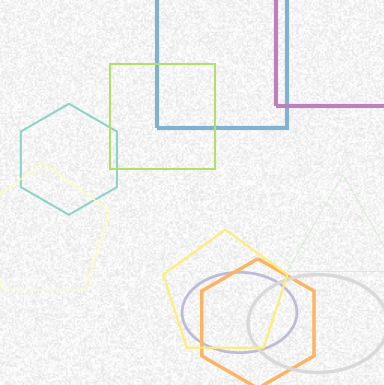[{"shape": "hexagon", "thickness": 1.5, "radius": 0.72, "center": [0.179, 0.586]}, {"shape": "pentagon", "thickness": 1, "radius": 0.91, "center": [0.113, 0.395]}, {"shape": "oval", "thickness": 2, "radius": 0.75, "center": [0.622, 0.188]}, {"shape": "square", "thickness": 3, "radius": 0.85, "center": [0.576, 0.837]}, {"shape": "hexagon", "thickness": 2.5, "radius": 0.84, "center": [0.67, 0.16]}, {"shape": "square", "thickness": 1.5, "radius": 0.68, "center": [0.422, 0.697]}, {"shape": "oval", "thickness": 2.5, "radius": 0.91, "center": [0.826, 0.16]}, {"shape": "square", "thickness": 3, "radius": 0.86, "center": [0.889, 0.897]}, {"shape": "triangle", "thickness": 0.5, "radius": 0.84, "center": [0.891, 0.379]}, {"shape": "pentagon", "thickness": 1.5, "radius": 0.85, "center": [0.585, 0.234]}]